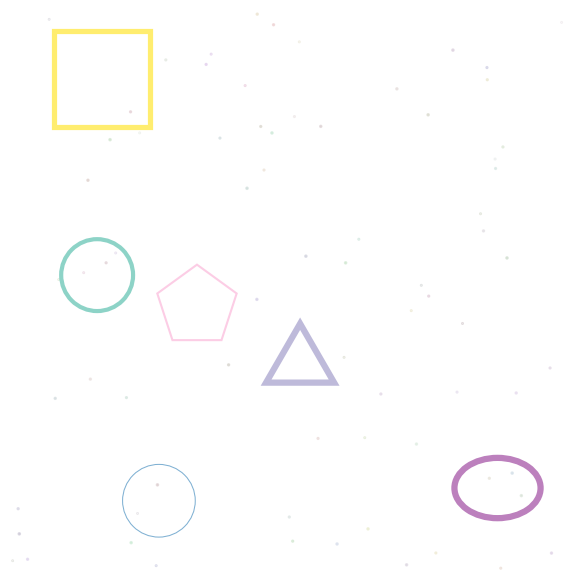[{"shape": "circle", "thickness": 2, "radius": 0.31, "center": [0.168, 0.523]}, {"shape": "triangle", "thickness": 3, "radius": 0.34, "center": [0.52, 0.371]}, {"shape": "circle", "thickness": 0.5, "radius": 0.31, "center": [0.275, 0.132]}, {"shape": "pentagon", "thickness": 1, "radius": 0.36, "center": [0.341, 0.469]}, {"shape": "oval", "thickness": 3, "radius": 0.37, "center": [0.861, 0.154]}, {"shape": "square", "thickness": 2.5, "radius": 0.42, "center": [0.177, 0.862]}]